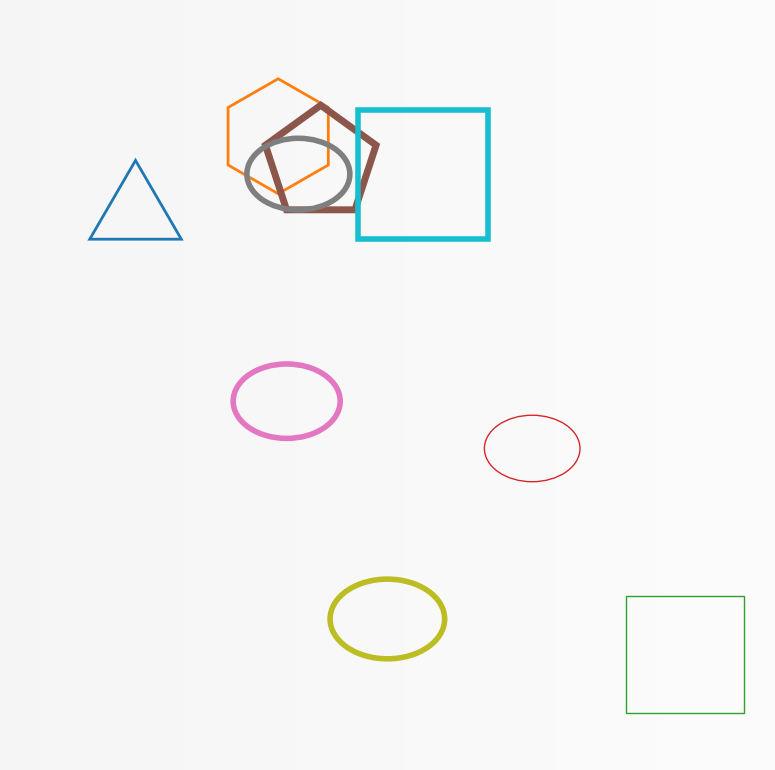[{"shape": "triangle", "thickness": 1, "radius": 0.34, "center": [0.175, 0.723]}, {"shape": "hexagon", "thickness": 1, "radius": 0.37, "center": [0.359, 0.823]}, {"shape": "square", "thickness": 0.5, "radius": 0.38, "center": [0.884, 0.15]}, {"shape": "oval", "thickness": 0.5, "radius": 0.31, "center": [0.687, 0.418]}, {"shape": "pentagon", "thickness": 2.5, "radius": 0.38, "center": [0.414, 0.788]}, {"shape": "oval", "thickness": 2, "radius": 0.35, "center": [0.37, 0.479]}, {"shape": "oval", "thickness": 2, "radius": 0.33, "center": [0.385, 0.774]}, {"shape": "oval", "thickness": 2, "radius": 0.37, "center": [0.5, 0.196]}, {"shape": "square", "thickness": 2, "radius": 0.42, "center": [0.546, 0.773]}]